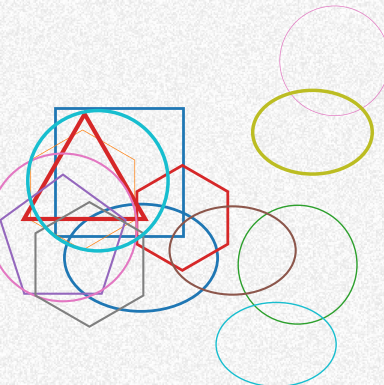[{"shape": "square", "thickness": 2, "radius": 0.83, "center": [0.31, 0.553]}, {"shape": "oval", "thickness": 2, "radius": 0.99, "center": [0.366, 0.331]}, {"shape": "hexagon", "thickness": 0.5, "radius": 0.78, "center": [0.215, 0.506]}, {"shape": "circle", "thickness": 1, "radius": 0.77, "center": [0.773, 0.313]}, {"shape": "triangle", "thickness": 3, "radius": 0.91, "center": [0.22, 0.522]}, {"shape": "hexagon", "thickness": 2, "radius": 0.68, "center": [0.474, 0.434]}, {"shape": "pentagon", "thickness": 1.5, "radius": 0.86, "center": [0.164, 0.376]}, {"shape": "oval", "thickness": 1.5, "radius": 0.82, "center": [0.604, 0.349]}, {"shape": "circle", "thickness": 0.5, "radius": 0.71, "center": [0.869, 0.842]}, {"shape": "circle", "thickness": 1.5, "radius": 0.96, "center": [0.163, 0.409]}, {"shape": "hexagon", "thickness": 1.5, "radius": 0.81, "center": [0.232, 0.313]}, {"shape": "oval", "thickness": 2.5, "radius": 0.78, "center": [0.812, 0.657]}, {"shape": "circle", "thickness": 2.5, "radius": 0.91, "center": [0.254, 0.531]}, {"shape": "oval", "thickness": 1, "radius": 0.78, "center": [0.717, 0.105]}]